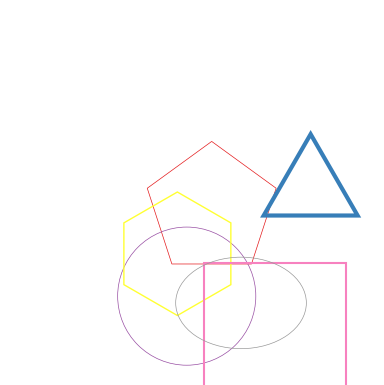[{"shape": "pentagon", "thickness": 0.5, "radius": 0.88, "center": [0.55, 0.457]}, {"shape": "triangle", "thickness": 3, "radius": 0.7, "center": [0.807, 0.511]}, {"shape": "circle", "thickness": 0.5, "radius": 0.9, "center": [0.485, 0.231]}, {"shape": "hexagon", "thickness": 1, "radius": 0.8, "center": [0.461, 0.341]}, {"shape": "square", "thickness": 1.5, "radius": 0.92, "center": [0.715, 0.133]}, {"shape": "oval", "thickness": 0.5, "radius": 0.85, "center": [0.626, 0.213]}]